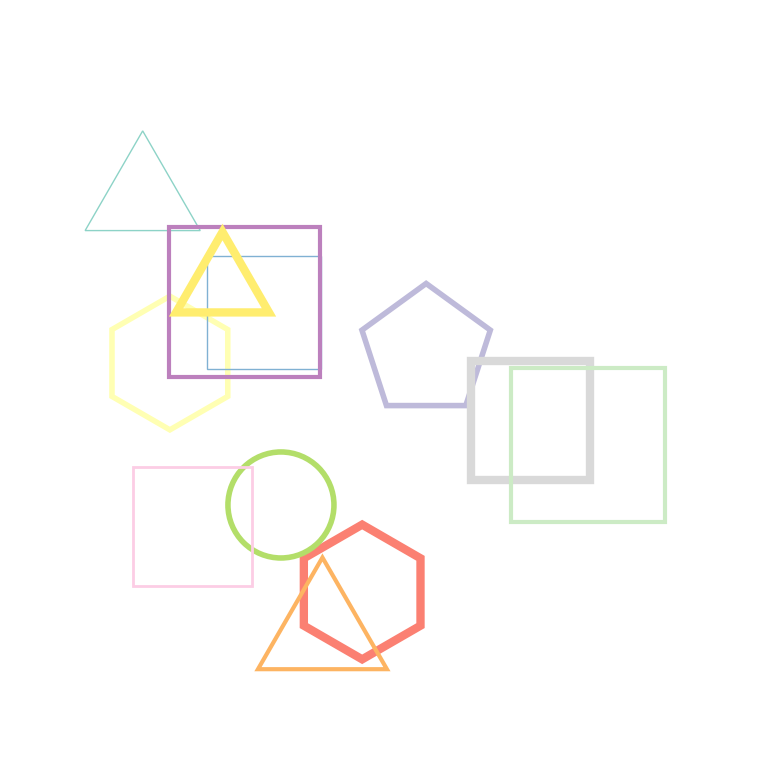[{"shape": "triangle", "thickness": 0.5, "radius": 0.43, "center": [0.185, 0.744]}, {"shape": "hexagon", "thickness": 2, "radius": 0.43, "center": [0.221, 0.529]}, {"shape": "pentagon", "thickness": 2, "radius": 0.44, "center": [0.553, 0.544]}, {"shape": "hexagon", "thickness": 3, "radius": 0.44, "center": [0.47, 0.231]}, {"shape": "square", "thickness": 0.5, "radius": 0.37, "center": [0.343, 0.594]}, {"shape": "triangle", "thickness": 1.5, "radius": 0.48, "center": [0.419, 0.179]}, {"shape": "circle", "thickness": 2, "radius": 0.34, "center": [0.365, 0.344]}, {"shape": "square", "thickness": 1, "radius": 0.39, "center": [0.25, 0.316]}, {"shape": "square", "thickness": 3, "radius": 0.39, "center": [0.689, 0.454]}, {"shape": "square", "thickness": 1.5, "radius": 0.49, "center": [0.317, 0.608]}, {"shape": "square", "thickness": 1.5, "radius": 0.5, "center": [0.764, 0.423]}, {"shape": "triangle", "thickness": 3, "radius": 0.35, "center": [0.289, 0.629]}]